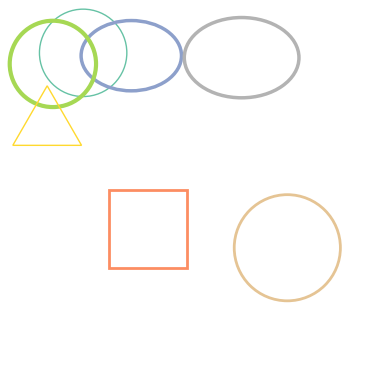[{"shape": "circle", "thickness": 1, "radius": 0.57, "center": [0.216, 0.863]}, {"shape": "square", "thickness": 2, "radius": 0.51, "center": [0.384, 0.406]}, {"shape": "oval", "thickness": 2.5, "radius": 0.65, "center": [0.341, 0.855]}, {"shape": "circle", "thickness": 3, "radius": 0.56, "center": [0.137, 0.834]}, {"shape": "triangle", "thickness": 1, "radius": 0.52, "center": [0.123, 0.674]}, {"shape": "circle", "thickness": 2, "radius": 0.69, "center": [0.746, 0.356]}, {"shape": "oval", "thickness": 2.5, "radius": 0.74, "center": [0.628, 0.85]}]